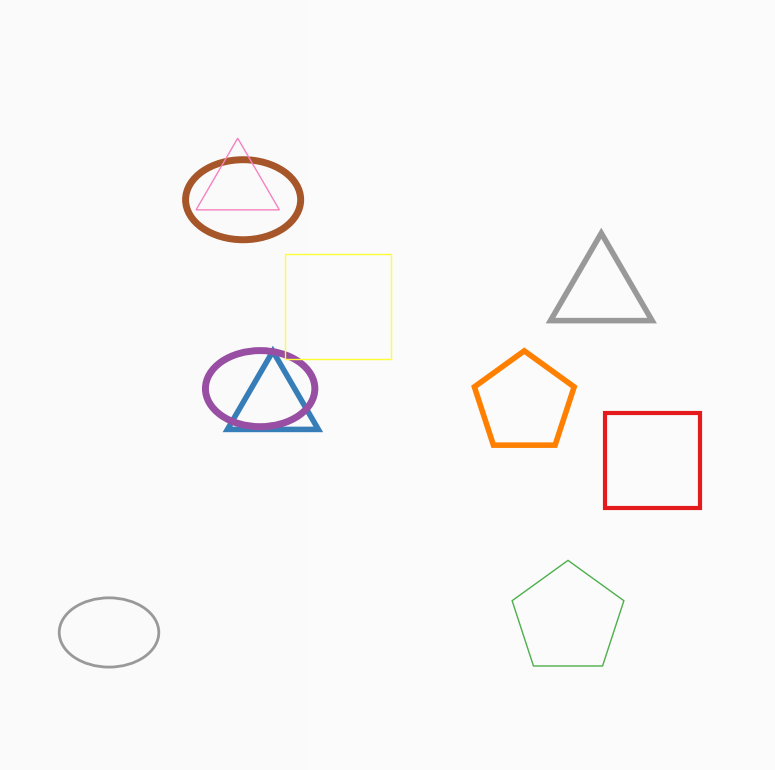[{"shape": "square", "thickness": 1.5, "radius": 0.31, "center": [0.842, 0.402]}, {"shape": "triangle", "thickness": 2, "radius": 0.34, "center": [0.352, 0.476]}, {"shape": "pentagon", "thickness": 0.5, "radius": 0.38, "center": [0.733, 0.196]}, {"shape": "oval", "thickness": 2.5, "radius": 0.35, "center": [0.336, 0.495]}, {"shape": "pentagon", "thickness": 2, "radius": 0.34, "center": [0.676, 0.477]}, {"shape": "square", "thickness": 0.5, "radius": 0.34, "center": [0.436, 0.602]}, {"shape": "oval", "thickness": 2.5, "radius": 0.37, "center": [0.314, 0.741]}, {"shape": "triangle", "thickness": 0.5, "radius": 0.31, "center": [0.307, 0.758]}, {"shape": "triangle", "thickness": 2, "radius": 0.38, "center": [0.776, 0.621]}, {"shape": "oval", "thickness": 1, "radius": 0.32, "center": [0.141, 0.179]}]